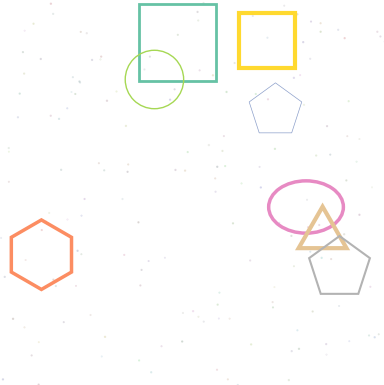[{"shape": "square", "thickness": 2, "radius": 0.5, "center": [0.462, 0.889]}, {"shape": "hexagon", "thickness": 2.5, "radius": 0.45, "center": [0.108, 0.338]}, {"shape": "pentagon", "thickness": 0.5, "radius": 0.36, "center": [0.715, 0.713]}, {"shape": "oval", "thickness": 2.5, "radius": 0.49, "center": [0.795, 0.462]}, {"shape": "circle", "thickness": 1, "radius": 0.38, "center": [0.401, 0.794]}, {"shape": "square", "thickness": 3, "radius": 0.36, "center": [0.694, 0.894]}, {"shape": "triangle", "thickness": 3, "radius": 0.36, "center": [0.838, 0.391]}, {"shape": "pentagon", "thickness": 1.5, "radius": 0.41, "center": [0.882, 0.304]}]